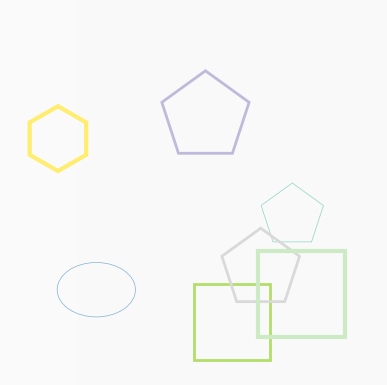[{"shape": "pentagon", "thickness": 0.5, "radius": 0.42, "center": [0.754, 0.44]}, {"shape": "pentagon", "thickness": 2, "radius": 0.59, "center": [0.53, 0.698]}, {"shape": "oval", "thickness": 0.5, "radius": 0.5, "center": [0.249, 0.248]}, {"shape": "square", "thickness": 2, "radius": 0.49, "center": [0.599, 0.164]}, {"shape": "pentagon", "thickness": 2, "radius": 0.53, "center": [0.673, 0.302]}, {"shape": "square", "thickness": 3, "radius": 0.56, "center": [0.778, 0.235]}, {"shape": "hexagon", "thickness": 3, "radius": 0.42, "center": [0.149, 0.64]}]